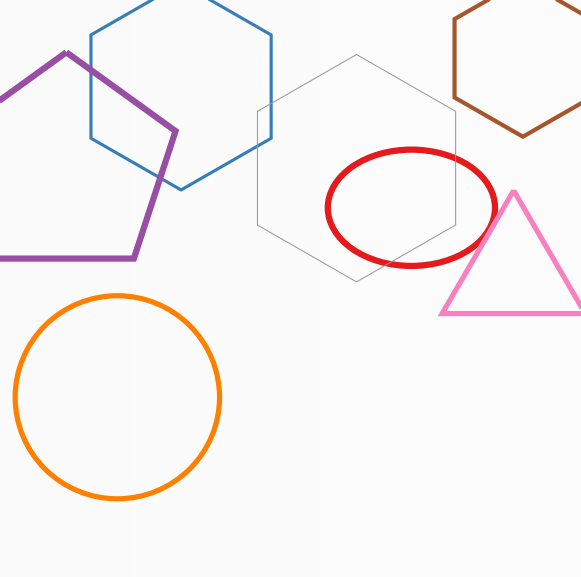[{"shape": "oval", "thickness": 3, "radius": 0.72, "center": [0.708, 0.639]}, {"shape": "hexagon", "thickness": 1.5, "radius": 0.89, "center": [0.311, 0.849]}, {"shape": "pentagon", "thickness": 3, "radius": 0.99, "center": [0.114, 0.711]}, {"shape": "circle", "thickness": 2.5, "radius": 0.88, "center": [0.202, 0.311]}, {"shape": "hexagon", "thickness": 2, "radius": 0.68, "center": [0.9, 0.898]}, {"shape": "triangle", "thickness": 2.5, "radius": 0.71, "center": [0.884, 0.527]}, {"shape": "hexagon", "thickness": 0.5, "radius": 0.98, "center": [0.613, 0.708]}]